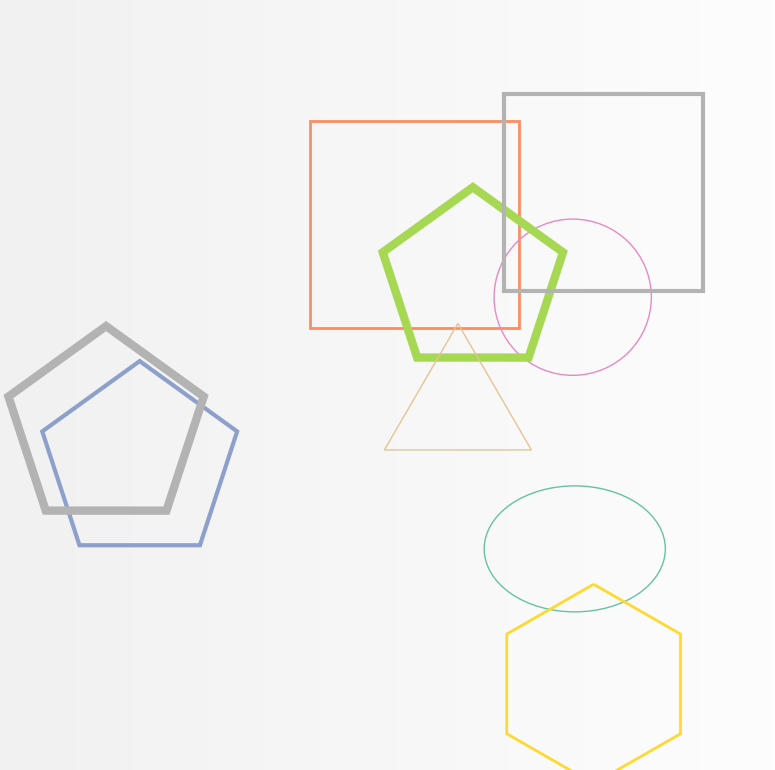[{"shape": "oval", "thickness": 0.5, "radius": 0.58, "center": [0.742, 0.287]}, {"shape": "square", "thickness": 1, "radius": 0.67, "center": [0.535, 0.708]}, {"shape": "pentagon", "thickness": 1.5, "radius": 0.66, "center": [0.18, 0.399]}, {"shape": "circle", "thickness": 0.5, "radius": 0.51, "center": [0.739, 0.614]}, {"shape": "pentagon", "thickness": 3, "radius": 0.61, "center": [0.61, 0.635]}, {"shape": "hexagon", "thickness": 1, "radius": 0.65, "center": [0.766, 0.112]}, {"shape": "triangle", "thickness": 0.5, "radius": 0.55, "center": [0.591, 0.47]}, {"shape": "square", "thickness": 1.5, "radius": 0.64, "center": [0.779, 0.75]}, {"shape": "pentagon", "thickness": 3, "radius": 0.66, "center": [0.137, 0.444]}]